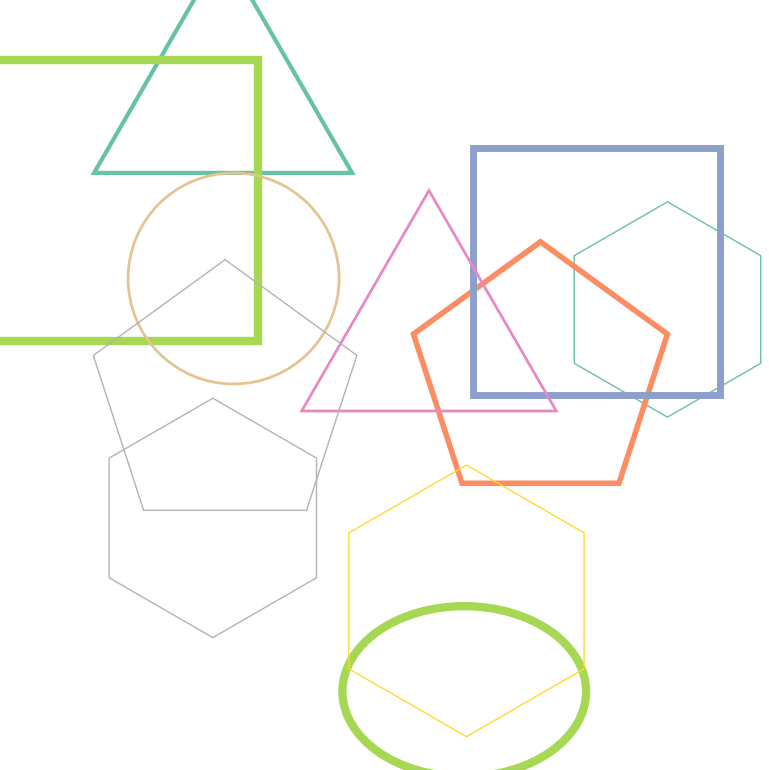[{"shape": "triangle", "thickness": 1.5, "radius": 0.97, "center": [0.29, 0.872]}, {"shape": "hexagon", "thickness": 0.5, "radius": 0.7, "center": [0.867, 0.598]}, {"shape": "pentagon", "thickness": 2, "radius": 0.87, "center": [0.702, 0.513]}, {"shape": "square", "thickness": 2.5, "radius": 0.8, "center": [0.774, 0.647]}, {"shape": "triangle", "thickness": 1, "radius": 0.95, "center": [0.557, 0.562]}, {"shape": "square", "thickness": 3, "radius": 0.91, "center": [0.153, 0.739]}, {"shape": "oval", "thickness": 3, "radius": 0.79, "center": [0.603, 0.102]}, {"shape": "hexagon", "thickness": 0.5, "radius": 0.88, "center": [0.606, 0.22]}, {"shape": "circle", "thickness": 1, "radius": 0.69, "center": [0.303, 0.638]}, {"shape": "hexagon", "thickness": 0.5, "radius": 0.78, "center": [0.276, 0.327]}, {"shape": "pentagon", "thickness": 0.5, "radius": 0.9, "center": [0.292, 0.483]}]